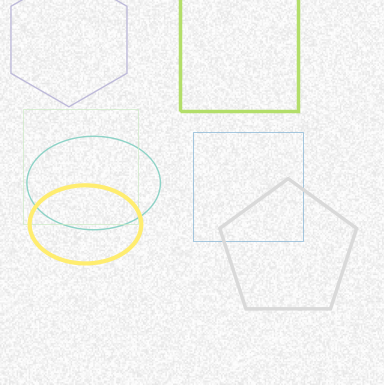[{"shape": "oval", "thickness": 1, "radius": 0.87, "center": [0.243, 0.525]}, {"shape": "hexagon", "thickness": 1, "radius": 0.87, "center": [0.179, 0.897]}, {"shape": "square", "thickness": 0.5, "radius": 0.71, "center": [0.644, 0.515]}, {"shape": "square", "thickness": 2.5, "radius": 0.76, "center": [0.621, 0.864]}, {"shape": "pentagon", "thickness": 2.5, "radius": 0.93, "center": [0.749, 0.349]}, {"shape": "square", "thickness": 0.5, "radius": 0.74, "center": [0.21, 0.567]}, {"shape": "oval", "thickness": 3, "radius": 0.72, "center": [0.222, 0.417]}]